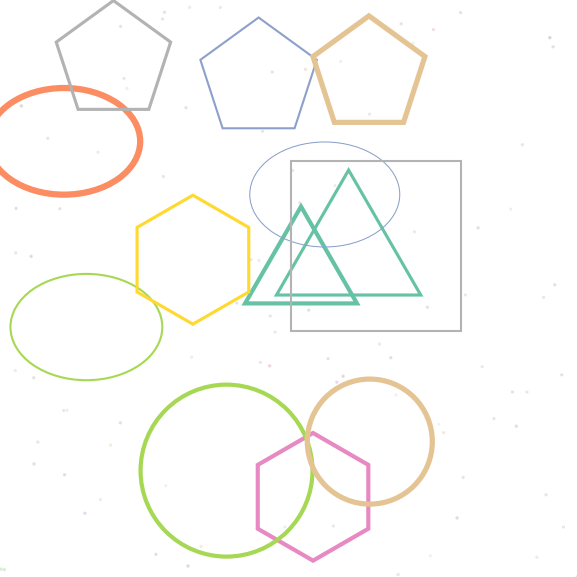[{"shape": "triangle", "thickness": 1.5, "radius": 0.72, "center": [0.604, 0.56]}, {"shape": "triangle", "thickness": 2, "radius": 0.56, "center": [0.521, 0.53]}, {"shape": "oval", "thickness": 3, "radius": 0.66, "center": [0.111, 0.754]}, {"shape": "oval", "thickness": 0.5, "radius": 0.65, "center": [0.562, 0.662]}, {"shape": "pentagon", "thickness": 1, "radius": 0.53, "center": [0.448, 0.863]}, {"shape": "hexagon", "thickness": 2, "radius": 0.55, "center": [0.542, 0.139]}, {"shape": "circle", "thickness": 2, "radius": 0.74, "center": [0.392, 0.184]}, {"shape": "oval", "thickness": 1, "radius": 0.66, "center": [0.15, 0.433]}, {"shape": "hexagon", "thickness": 1.5, "radius": 0.56, "center": [0.334, 0.549]}, {"shape": "circle", "thickness": 2.5, "radius": 0.54, "center": [0.64, 0.234]}, {"shape": "pentagon", "thickness": 2.5, "radius": 0.51, "center": [0.639, 0.87]}, {"shape": "square", "thickness": 1, "radius": 0.74, "center": [0.651, 0.573]}, {"shape": "pentagon", "thickness": 1.5, "radius": 0.52, "center": [0.196, 0.894]}]